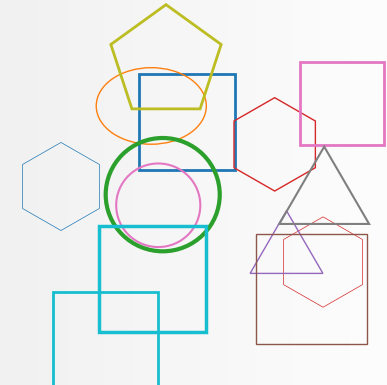[{"shape": "square", "thickness": 2, "radius": 0.62, "center": [0.483, 0.683]}, {"shape": "hexagon", "thickness": 0.5, "radius": 0.57, "center": [0.157, 0.516]}, {"shape": "oval", "thickness": 1, "radius": 0.71, "center": [0.39, 0.725]}, {"shape": "circle", "thickness": 3, "radius": 0.74, "center": [0.42, 0.494]}, {"shape": "hexagon", "thickness": 1, "radius": 0.61, "center": [0.709, 0.625]}, {"shape": "hexagon", "thickness": 0.5, "radius": 0.59, "center": [0.834, 0.319]}, {"shape": "triangle", "thickness": 1, "radius": 0.54, "center": [0.739, 0.344]}, {"shape": "square", "thickness": 1, "radius": 0.71, "center": [0.803, 0.249]}, {"shape": "square", "thickness": 2, "radius": 0.54, "center": [0.883, 0.732]}, {"shape": "circle", "thickness": 1.5, "radius": 0.54, "center": [0.408, 0.467]}, {"shape": "triangle", "thickness": 1.5, "radius": 0.67, "center": [0.837, 0.485]}, {"shape": "pentagon", "thickness": 2, "radius": 0.75, "center": [0.428, 0.838]}, {"shape": "square", "thickness": 2.5, "radius": 0.69, "center": [0.394, 0.275]}, {"shape": "square", "thickness": 2, "radius": 0.68, "center": [0.272, 0.107]}]